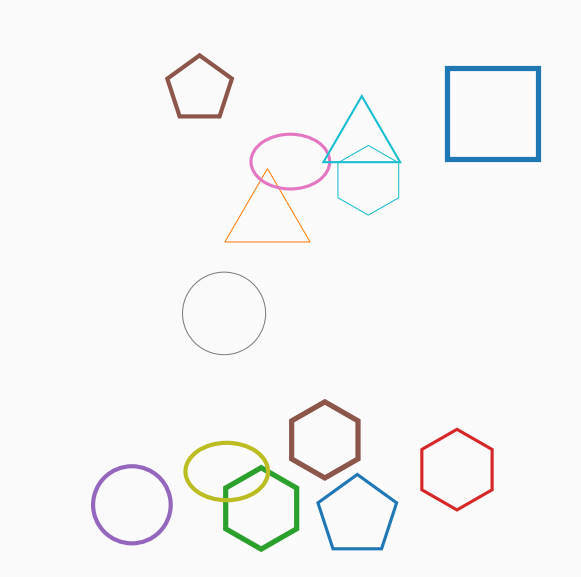[{"shape": "pentagon", "thickness": 1.5, "radius": 0.36, "center": [0.615, 0.106]}, {"shape": "square", "thickness": 2.5, "radius": 0.39, "center": [0.848, 0.803]}, {"shape": "triangle", "thickness": 0.5, "radius": 0.42, "center": [0.46, 0.622]}, {"shape": "hexagon", "thickness": 2.5, "radius": 0.35, "center": [0.449, 0.119]}, {"shape": "hexagon", "thickness": 1.5, "radius": 0.35, "center": [0.786, 0.186]}, {"shape": "circle", "thickness": 2, "radius": 0.33, "center": [0.227, 0.125]}, {"shape": "pentagon", "thickness": 2, "radius": 0.29, "center": [0.343, 0.845]}, {"shape": "hexagon", "thickness": 2.5, "radius": 0.33, "center": [0.559, 0.237]}, {"shape": "oval", "thickness": 1.5, "radius": 0.34, "center": [0.499, 0.719]}, {"shape": "circle", "thickness": 0.5, "radius": 0.36, "center": [0.386, 0.456]}, {"shape": "oval", "thickness": 2, "radius": 0.35, "center": [0.39, 0.183]}, {"shape": "hexagon", "thickness": 0.5, "radius": 0.3, "center": [0.634, 0.687]}, {"shape": "triangle", "thickness": 1, "radius": 0.38, "center": [0.622, 0.756]}]